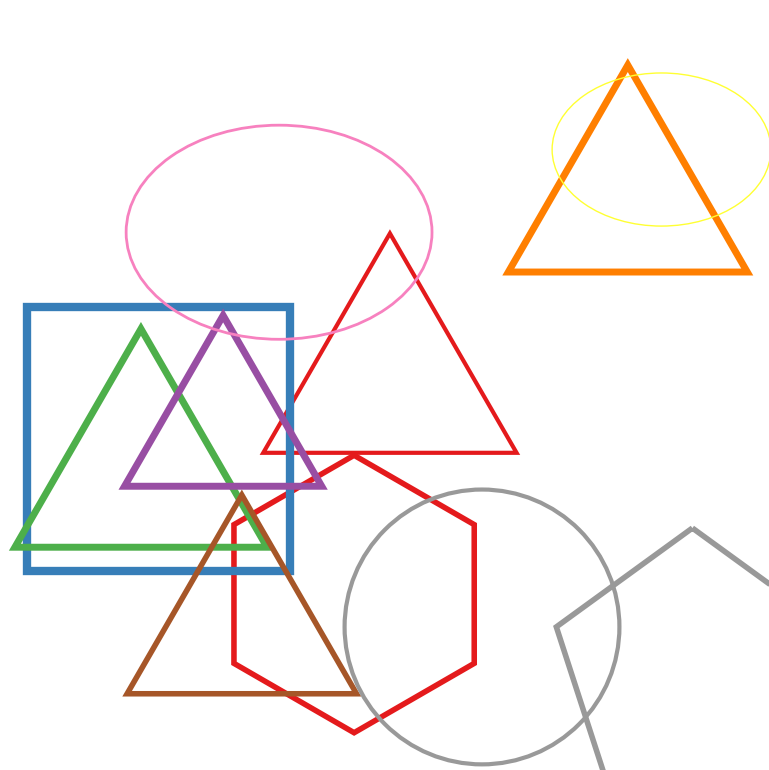[{"shape": "hexagon", "thickness": 2, "radius": 0.9, "center": [0.46, 0.229]}, {"shape": "triangle", "thickness": 1.5, "radius": 0.95, "center": [0.506, 0.507]}, {"shape": "square", "thickness": 3, "radius": 0.86, "center": [0.206, 0.43]}, {"shape": "triangle", "thickness": 2.5, "radius": 0.95, "center": [0.183, 0.384]}, {"shape": "triangle", "thickness": 2.5, "radius": 0.74, "center": [0.29, 0.442]}, {"shape": "triangle", "thickness": 2.5, "radius": 0.9, "center": [0.815, 0.736]}, {"shape": "oval", "thickness": 0.5, "radius": 0.71, "center": [0.859, 0.806]}, {"shape": "triangle", "thickness": 2, "radius": 0.86, "center": [0.314, 0.185]}, {"shape": "oval", "thickness": 1, "radius": 0.99, "center": [0.362, 0.698]}, {"shape": "pentagon", "thickness": 2, "radius": 0.93, "center": [0.899, 0.128]}, {"shape": "circle", "thickness": 1.5, "radius": 0.89, "center": [0.626, 0.186]}]